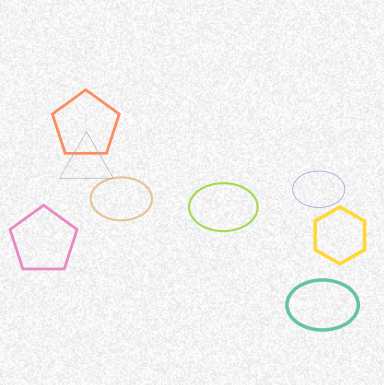[{"shape": "oval", "thickness": 2.5, "radius": 0.46, "center": [0.838, 0.208]}, {"shape": "pentagon", "thickness": 2, "radius": 0.46, "center": [0.223, 0.676]}, {"shape": "oval", "thickness": 0.5, "radius": 0.34, "center": [0.828, 0.508]}, {"shape": "pentagon", "thickness": 2, "radius": 0.46, "center": [0.113, 0.375]}, {"shape": "oval", "thickness": 1.5, "radius": 0.45, "center": [0.58, 0.462]}, {"shape": "hexagon", "thickness": 2.5, "radius": 0.37, "center": [0.883, 0.389]}, {"shape": "oval", "thickness": 1.5, "radius": 0.4, "center": [0.315, 0.484]}, {"shape": "triangle", "thickness": 0.5, "radius": 0.4, "center": [0.225, 0.577]}]